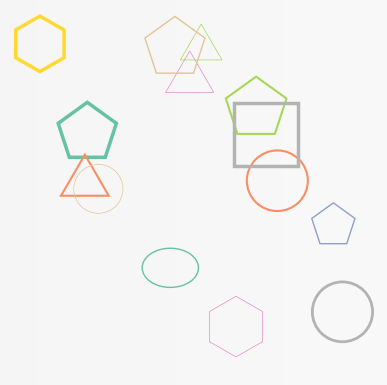[{"shape": "oval", "thickness": 1, "radius": 0.36, "center": [0.44, 0.304]}, {"shape": "pentagon", "thickness": 2.5, "radius": 0.39, "center": [0.225, 0.655]}, {"shape": "triangle", "thickness": 1.5, "radius": 0.36, "center": [0.219, 0.527]}, {"shape": "circle", "thickness": 1.5, "radius": 0.39, "center": [0.716, 0.531]}, {"shape": "pentagon", "thickness": 1, "radius": 0.29, "center": [0.86, 0.414]}, {"shape": "triangle", "thickness": 0.5, "radius": 0.36, "center": [0.49, 0.796]}, {"shape": "hexagon", "thickness": 0.5, "radius": 0.39, "center": [0.609, 0.152]}, {"shape": "triangle", "thickness": 0.5, "radius": 0.31, "center": [0.519, 0.875]}, {"shape": "pentagon", "thickness": 1.5, "radius": 0.41, "center": [0.661, 0.719]}, {"shape": "hexagon", "thickness": 2.5, "radius": 0.36, "center": [0.103, 0.886]}, {"shape": "pentagon", "thickness": 1, "radius": 0.41, "center": [0.451, 0.876]}, {"shape": "circle", "thickness": 0.5, "radius": 0.32, "center": [0.254, 0.509]}, {"shape": "square", "thickness": 2.5, "radius": 0.41, "center": [0.687, 0.651]}, {"shape": "circle", "thickness": 2, "radius": 0.39, "center": [0.884, 0.19]}]